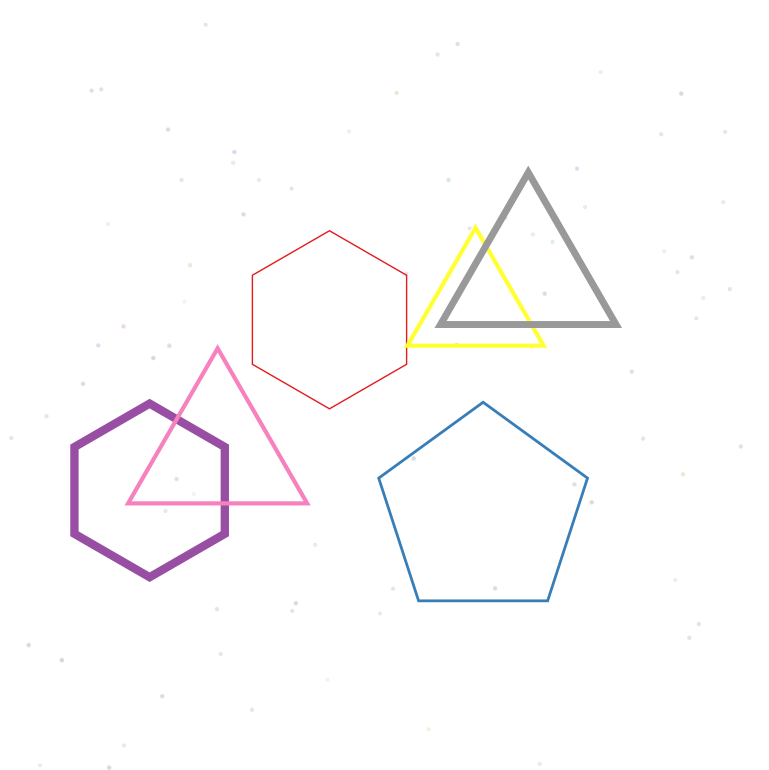[{"shape": "hexagon", "thickness": 0.5, "radius": 0.58, "center": [0.428, 0.585]}, {"shape": "pentagon", "thickness": 1, "radius": 0.71, "center": [0.627, 0.335]}, {"shape": "hexagon", "thickness": 3, "radius": 0.56, "center": [0.194, 0.363]}, {"shape": "triangle", "thickness": 1.5, "radius": 0.51, "center": [0.618, 0.602]}, {"shape": "triangle", "thickness": 1.5, "radius": 0.67, "center": [0.283, 0.413]}, {"shape": "triangle", "thickness": 2.5, "radius": 0.66, "center": [0.686, 0.644]}]